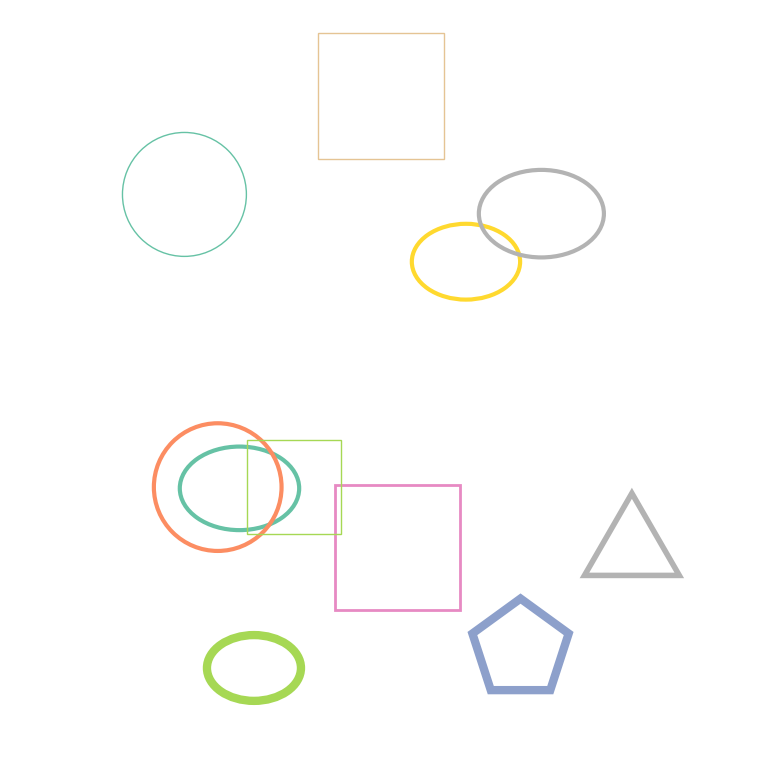[{"shape": "circle", "thickness": 0.5, "radius": 0.4, "center": [0.24, 0.748]}, {"shape": "oval", "thickness": 1.5, "radius": 0.39, "center": [0.311, 0.366]}, {"shape": "circle", "thickness": 1.5, "radius": 0.41, "center": [0.283, 0.367]}, {"shape": "pentagon", "thickness": 3, "radius": 0.33, "center": [0.676, 0.157]}, {"shape": "square", "thickness": 1, "radius": 0.41, "center": [0.516, 0.289]}, {"shape": "oval", "thickness": 3, "radius": 0.31, "center": [0.33, 0.132]}, {"shape": "square", "thickness": 0.5, "radius": 0.31, "center": [0.382, 0.368]}, {"shape": "oval", "thickness": 1.5, "radius": 0.35, "center": [0.605, 0.66]}, {"shape": "square", "thickness": 0.5, "radius": 0.41, "center": [0.495, 0.875]}, {"shape": "oval", "thickness": 1.5, "radius": 0.41, "center": [0.703, 0.723]}, {"shape": "triangle", "thickness": 2, "radius": 0.36, "center": [0.821, 0.288]}]